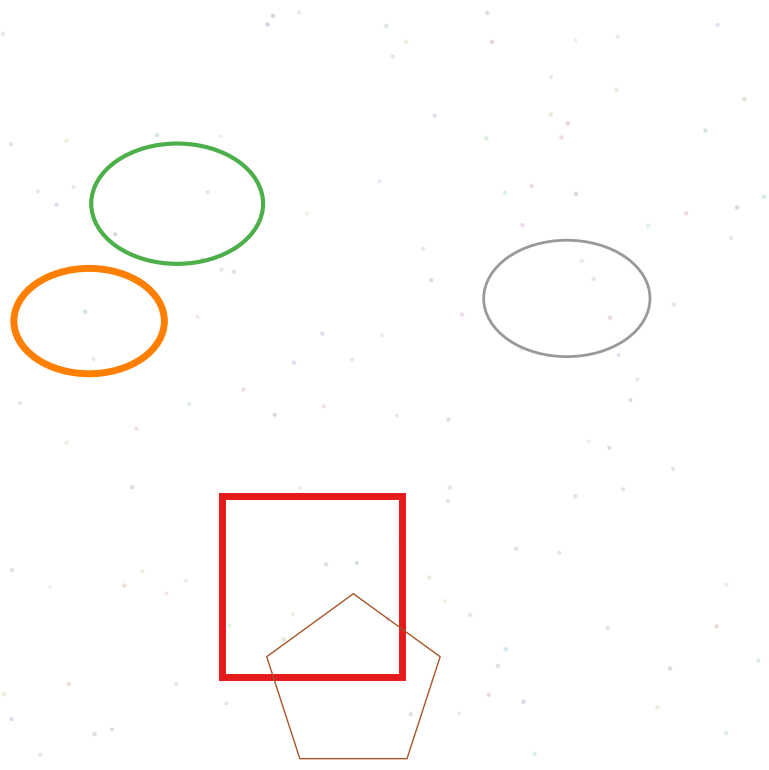[{"shape": "square", "thickness": 2.5, "radius": 0.59, "center": [0.405, 0.238]}, {"shape": "oval", "thickness": 1.5, "radius": 0.56, "center": [0.23, 0.735]}, {"shape": "oval", "thickness": 2.5, "radius": 0.49, "center": [0.116, 0.583]}, {"shape": "pentagon", "thickness": 0.5, "radius": 0.59, "center": [0.459, 0.111]}, {"shape": "oval", "thickness": 1, "radius": 0.54, "center": [0.736, 0.612]}]